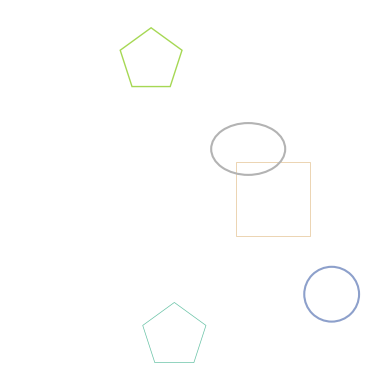[{"shape": "pentagon", "thickness": 0.5, "radius": 0.43, "center": [0.453, 0.128]}, {"shape": "circle", "thickness": 1.5, "radius": 0.36, "center": [0.861, 0.236]}, {"shape": "pentagon", "thickness": 1, "radius": 0.42, "center": [0.392, 0.843]}, {"shape": "square", "thickness": 0.5, "radius": 0.48, "center": [0.709, 0.483]}, {"shape": "oval", "thickness": 1.5, "radius": 0.48, "center": [0.645, 0.613]}]